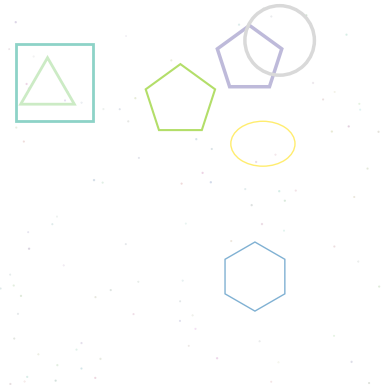[{"shape": "square", "thickness": 2, "radius": 0.5, "center": [0.141, 0.786]}, {"shape": "pentagon", "thickness": 2.5, "radius": 0.44, "center": [0.648, 0.846]}, {"shape": "hexagon", "thickness": 1, "radius": 0.45, "center": [0.662, 0.282]}, {"shape": "pentagon", "thickness": 1.5, "radius": 0.47, "center": [0.469, 0.739]}, {"shape": "circle", "thickness": 2.5, "radius": 0.45, "center": [0.726, 0.895]}, {"shape": "triangle", "thickness": 2, "radius": 0.4, "center": [0.123, 0.77]}, {"shape": "oval", "thickness": 1, "radius": 0.42, "center": [0.683, 0.627]}]